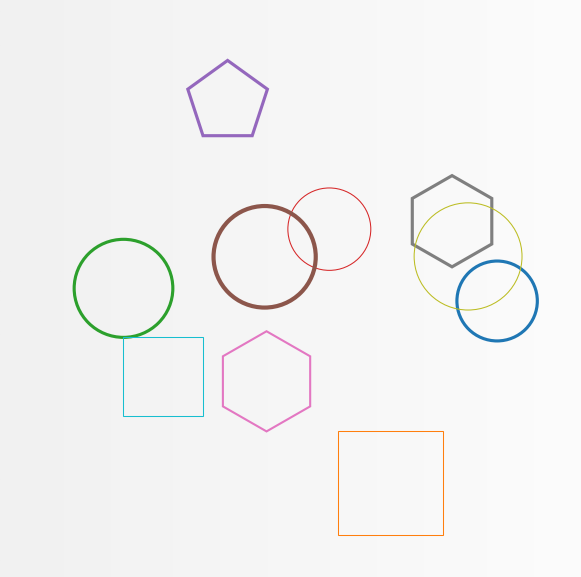[{"shape": "circle", "thickness": 1.5, "radius": 0.35, "center": [0.855, 0.478]}, {"shape": "square", "thickness": 0.5, "radius": 0.45, "center": [0.671, 0.163]}, {"shape": "circle", "thickness": 1.5, "radius": 0.42, "center": [0.212, 0.5]}, {"shape": "circle", "thickness": 0.5, "radius": 0.36, "center": [0.567, 0.602]}, {"shape": "pentagon", "thickness": 1.5, "radius": 0.36, "center": [0.392, 0.822]}, {"shape": "circle", "thickness": 2, "radius": 0.44, "center": [0.455, 0.554]}, {"shape": "hexagon", "thickness": 1, "radius": 0.43, "center": [0.459, 0.339]}, {"shape": "hexagon", "thickness": 1.5, "radius": 0.39, "center": [0.778, 0.616]}, {"shape": "circle", "thickness": 0.5, "radius": 0.46, "center": [0.805, 0.555]}, {"shape": "square", "thickness": 0.5, "radius": 0.34, "center": [0.28, 0.348]}]